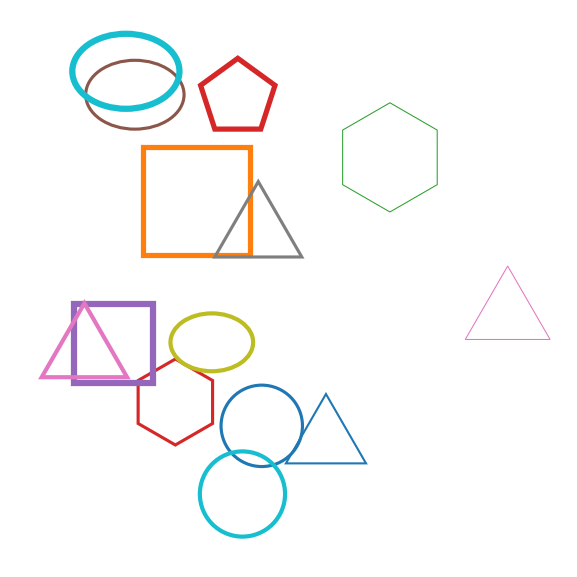[{"shape": "circle", "thickness": 1.5, "radius": 0.35, "center": [0.453, 0.262]}, {"shape": "triangle", "thickness": 1, "radius": 0.4, "center": [0.564, 0.237]}, {"shape": "square", "thickness": 2.5, "radius": 0.47, "center": [0.34, 0.65]}, {"shape": "hexagon", "thickness": 0.5, "radius": 0.47, "center": [0.675, 0.727]}, {"shape": "hexagon", "thickness": 1.5, "radius": 0.37, "center": [0.304, 0.303]}, {"shape": "pentagon", "thickness": 2.5, "radius": 0.34, "center": [0.412, 0.83]}, {"shape": "square", "thickness": 3, "radius": 0.34, "center": [0.197, 0.404]}, {"shape": "oval", "thickness": 1.5, "radius": 0.43, "center": [0.234, 0.835]}, {"shape": "triangle", "thickness": 0.5, "radius": 0.42, "center": [0.879, 0.454]}, {"shape": "triangle", "thickness": 2, "radius": 0.43, "center": [0.146, 0.389]}, {"shape": "triangle", "thickness": 1.5, "radius": 0.44, "center": [0.447, 0.598]}, {"shape": "oval", "thickness": 2, "radius": 0.36, "center": [0.367, 0.406]}, {"shape": "oval", "thickness": 3, "radius": 0.46, "center": [0.218, 0.876]}, {"shape": "circle", "thickness": 2, "radius": 0.37, "center": [0.42, 0.144]}]